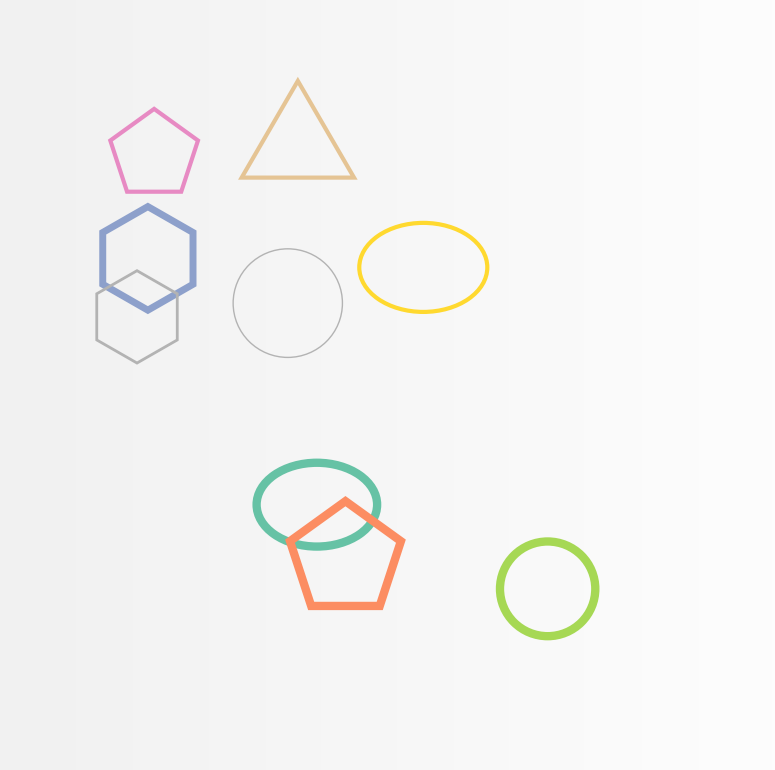[{"shape": "oval", "thickness": 3, "radius": 0.39, "center": [0.409, 0.345]}, {"shape": "pentagon", "thickness": 3, "radius": 0.38, "center": [0.446, 0.274]}, {"shape": "hexagon", "thickness": 2.5, "radius": 0.34, "center": [0.191, 0.664]}, {"shape": "pentagon", "thickness": 1.5, "radius": 0.3, "center": [0.199, 0.799]}, {"shape": "circle", "thickness": 3, "radius": 0.31, "center": [0.707, 0.235]}, {"shape": "oval", "thickness": 1.5, "radius": 0.41, "center": [0.546, 0.653]}, {"shape": "triangle", "thickness": 1.5, "radius": 0.42, "center": [0.384, 0.811]}, {"shape": "hexagon", "thickness": 1, "radius": 0.3, "center": [0.177, 0.588]}, {"shape": "circle", "thickness": 0.5, "radius": 0.35, "center": [0.371, 0.606]}]